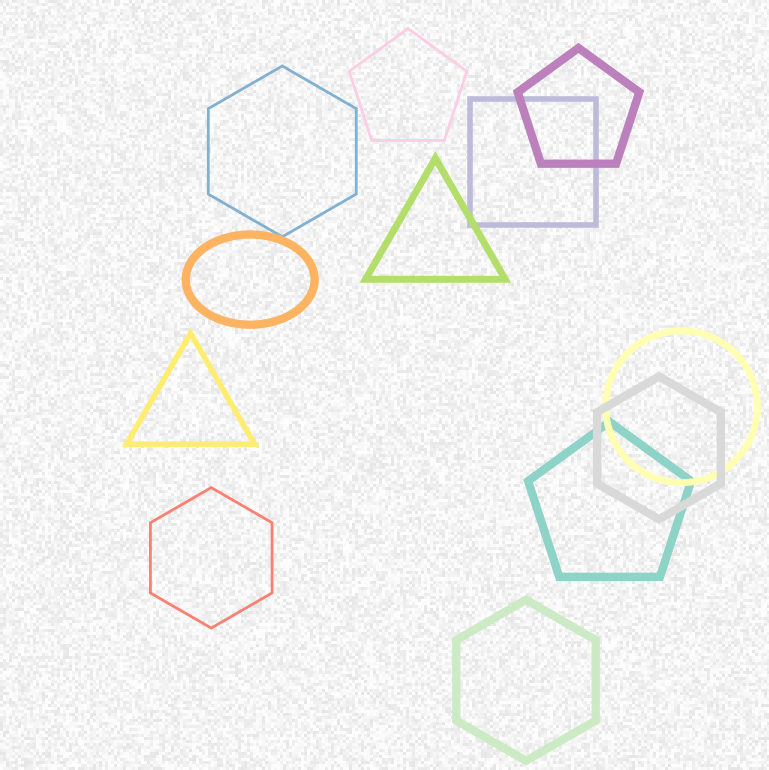[{"shape": "pentagon", "thickness": 3, "radius": 0.56, "center": [0.792, 0.341]}, {"shape": "circle", "thickness": 2.5, "radius": 0.49, "center": [0.885, 0.472]}, {"shape": "square", "thickness": 2, "radius": 0.41, "center": [0.692, 0.789]}, {"shape": "hexagon", "thickness": 1, "radius": 0.46, "center": [0.274, 0.276]}, {"shape": "hexagon", "thickness": 1, "radius": 0.55, "center": [0.367, 0.803]}, {"shape": "oval", "thickness": 3, "radius": 0.42, "center": [0.325, 0.637]}, {"shape": "triangle", "thickness": 2.5, "radius": 0.52, "center": [0.565, 0.69]}, {"shape": "pentagon", "thickness": 1, "radius": 0.4, "center": [0.53, 0.883]}, {"shape": "hexagon", "thickness": 3, "radius": 0.46, "center": [0.856, 0.418]}, {"shape": "pentagon", "thickness": 3, "radius": 0.42, "center": [0.751, 0.855]}, {"shape": "hexagon", "thickness": 3, "radius": 0.52, "center": [0.683, 0.116]}, {"shape": "triangle", "thickness": 2, "radius": 0.48, "center": [0.247, 0.471]}]